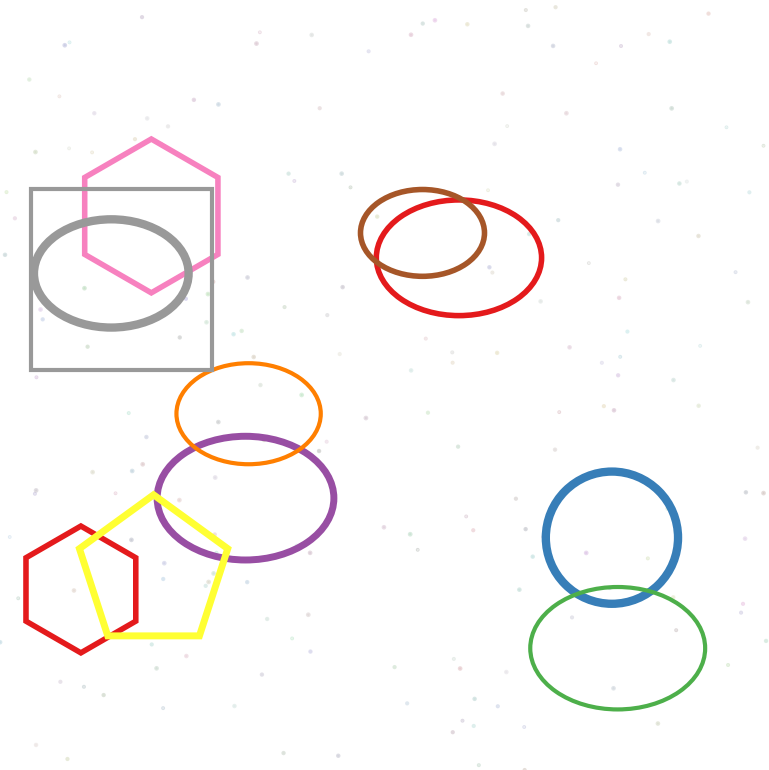[{"shape": "oval", "thickness": 2, "radius": 0.54, "center": [0.596, 0.665]}, {"shape": "hexagon", "thickness": 2, "radius": 0.41, "center": [0.105, 0.234]}, {"shape": "circle", "thickness": 3, "radius": 0.43, "center": [0.795, 0.302]}, {"shape": "oval", "thickness": 1.5, "radius": 0.57, "center": [0.802, 0.158]}, {"shape": "oval", "thickness": 2.5, "radius": 0.57, "center": [0.319, 0.353]}, {"shape": "oval", "thickness": 1.5, "radius": 0.47, "center": [0.323, 0.463]}, {"shape": "pentagon", "thickness": 2.5, "radius": 0.51, "center": [0.199, 0.256]}, {"shape": "oval", "thickness": 2, "radius": 0.4, "center": [0.549, 0.698]}, {"shape": "hexagon", "thickness": 2, "radius": 0.5, "center": [0.197, 0.72]}, {"shape": "oval", "thickness": 3, "radius": 0.5, "center": [0.145, 0.645]}, {"shape": "square", "thickness": 1.5, "radius": 0.59, "center": [0.158, 0.636]}]